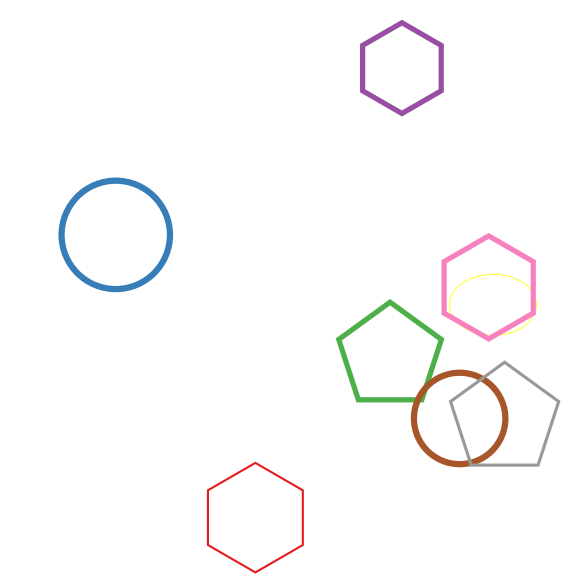[{"shape": "hexagon", "thickness": 1, "radius": 0.47, "center": [0.442, 0.103]}, {"shape": "circle", "thickness": 3, "radius": 0.47, "center": [0.2, 0.592]}, {"shape": "pentagon", "thickness": 2.5, "radius": 0.47, "center": [0.675, 0.382]}, {"shape": "hexagon", "thickness": 2.5, "radius": 0.39, "center": [0.696, 0.881]}, {"shape": "oval", "thickness": 0.5, "radius": 0.38, "center": [0.854, 0.471]}, {"shape": "circle", "thickness": 3, "radius": 0.4, "center": [0.796, 0.275]}, {"shape": "hexagon", "thickness": 2.5, "radius": 0.45, "center": [0.846, 0.501]}, {"shape": "pentagon", "thickness": 1.5, "radius": 0.49, "center": [0.874, 0.273]}]